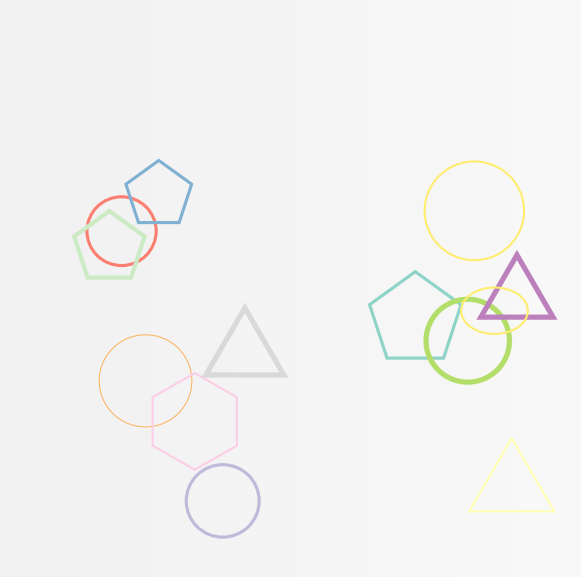[{"shape": "pentagon", "thickness": 1.5, "radius": 0.41, "center": [0.714, 0.446]}, {"shape": "triangle", "thickness": 1, "radius": 0.42, "center": [0.88, 0.156]}, {"shape": "circle", "thickness": 1.5, "radius": 0.31, "center": [0.383, 0.132]}, {"shape": "circle", "thickness": 1.5, "radius": 0.3, "center": [0.209, 0.599]}, {"shape": "pentagon", "thickness": 1.5, "radius": 0.3, "center": [0.273, 0.662]}, {"shape": "circle", "thickness": 0.5, "radius": 0.4, "center": [0.25, 0.34]}, {"shape": "circle", "thickness": 2.5, "radius": 0.36, "center": [0.805, 0.409]}, {"shape": "hexagon", "thickness": 1, "radius": 0.42, "center": [0.335, 0.269]}, {"shape": "triangle", "thickness": 2.5, "radius": 0.39, "center": [0.421, 0.389]}, {"shape": "triangle", "thickness": 2.5, "radius": 0.36, "center": [0.889, 0.486]}, {"shape": "pentagon", "thickness": 2, "radius": 0.32, "center": [0.188, 0.57]}, {"shape": "oval", "thickness": 1, "radius": 0.29, "center": [0.851, 0.461]}, {"shape": "circle", "thickness": 1, "radius": 0.43, "center": [0.816, 0.634]}]